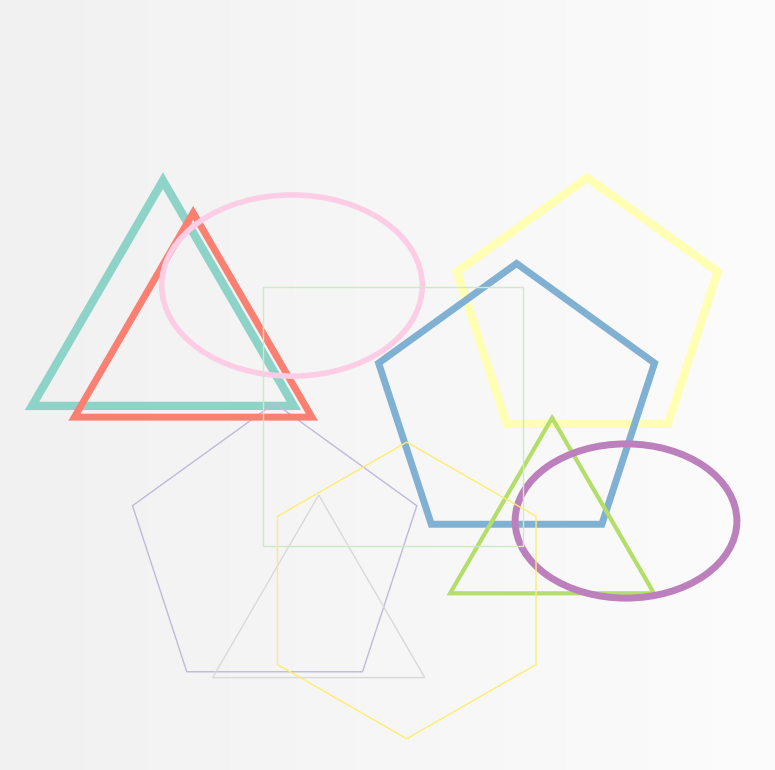[{"shape": "triangle", "thickness": 3, "radius": 0.98, "center": [0.21, 0.57]}, {"shape": "pentagon", "thickness": 3, "radius": 0.88, "center": [0.758, 0.592]}, {"shape": "pentagon", "thickness": 0.5, "radius": 0.96, "center": [0.354, 0.284]}, {"shape": "triangle", "thickness": 2.5, "radius": 0.88, "center": [0.249, 0.547]}, {"shape": "pentagon", "thickness": 2.5, "radius": 0.94, "center": [0.667, 0.471]}, {"shape": "triangle", "thickness": 1.5, "radius": 0.76, "center": [0.712, 0.305]}, {"shape": "oval", "thickness": 2, "radius": 0.84, "center": [0.377, 0.629]}, {"shape": "triangle", "thickness": 0.5, "radius": 0.79, "center": [0.411, 0.199]}, {"shape": "oval", "thickness": 2.5, "radius": 0.72, "center": [0.808, 0.323]}, {"shape": "square", "thickness": 0.5, "radius": 0.84, "center": [0.507, 0.459]}, {"shape": "hexagon", "thickness": 0.5, "radius": 0.96, "center": [0.525, 0.233]}]